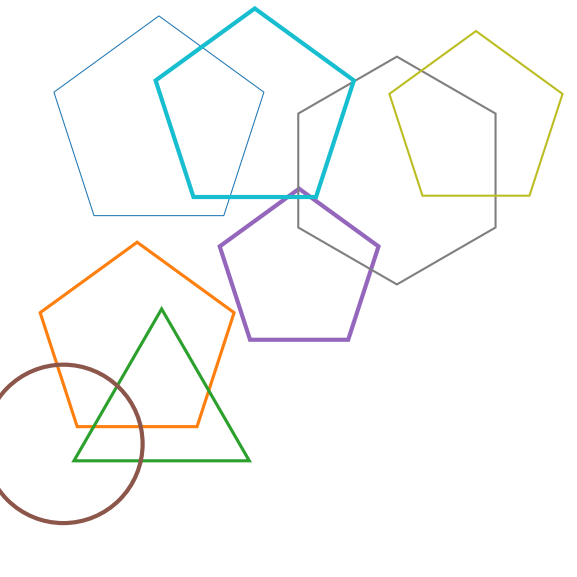[{"shape": "pentagon", "thickness": 0.5, "radius": 0.96, "center": [0.275, 0.78]}, {"shape": "pentagon", "thickness": 1.5, "radius": 0.88, "center": [0.237, 0.403]}, {"shape": "triangle", "thickness": 1.5, "radius": 0.88, "center": [0.28, 0.289]}, {"shape": "pentagon", "thickness": 2, "radius": 0.72, "center": [0.518, 0.528]}, {"shape": "circle", "thickness": 2, "radius": 0.69, "center": [0.11, 0.231]}, {"shape": "hexagon", "thickness": 1, "radius": 0.99, "center": [0.687, 0.704]}, {"shape": "pentagon", "thickness": 1, "radius": 0.79, "center": [0.824, 0.788]}, {"shape": "pentagon", "thickness": 2, "radius": 0.9, "center": [0.441, 0.804]}]